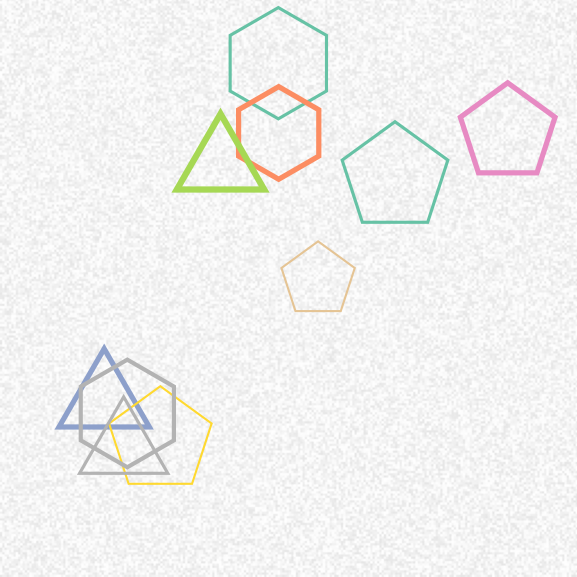[{"shape": "hexagon", "thickness": 1.5, "radius": 0.48, "center": [0.482, 0.89]}, {"shape": "pentagon", "thickness": 1.5, "radius": 0.48, "center": [0.684, 0.692]}, {"shape": "hexagon", "thickness": 2.5, "radius": 0.4, "center": [0.483, 0.769]}, {"shape": "triangle", "thickness": 2.5, "radius": 0.45, "center": [0.18, 0.305]}, {"shape": "pentagon", "thickness": 2.5, "radius": 0.43, "center": [0.879, 0.77]}, {"shape": "triangle", "thickness": 3, "radius": 0.44, "center": [0.382, 0.715]}, {"shape": "pentagon", "thickness": 1, "radius": 0.47, "center": [0.278, 0.237]}, {"shape": "pentagon", "thickness": 1, "radius": 0.33, "center": [0.551, 0.514]}, {"shape": "hexagon", "thickness": 2, "radius": 0.47, "center": [0.22, 0.283]}, {"shape": "triangle", "thickness": 1.5, "radius": 0.44, "center": [0.214, 0.224]}]